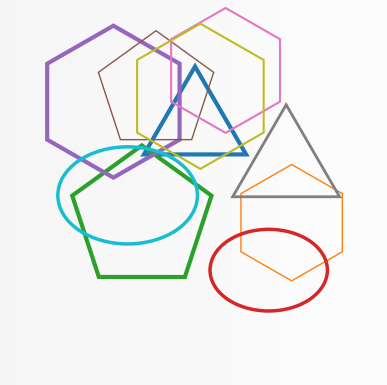[{"shape": "triangle", "thickness": 3, "radius": 0.76, "center": [0.503, 0.675]}, {"shape": "hexagon", "thickness": 1, "radius": 0.76, "center": [0.753, 0.422]}, {"shape": "pentagon", "thickness": 3, "radius": 0.94, "center": [0.366, 0.433]}, {"shape": "oval", "thickness": 2.5, "radius": 0.76, "center": [0.693, 0.298]}, {"shape": "hexagon", "thickness": 3, "radius": 0.99, "center": [0.293, 0.736]}, {"shape": "pentagon", "thickness": 1, "radius": 0.78, "center": [0.403, 0.764]}, {"shape": "hexagon", "thickness": 1.5, "radius": 0.81, "center": [0.582, 0.817]}, {"shape": "triangle", "thickness": 2, "radius": 0.8, "center": [0.738, 0.569]}, {"shape": "hexagon", "thickness": 1.5, "radius": 0.94, "center": [0.517, 0.75]}, {"shape": "oval", "thickness": 2.5, "radius": 0.9, "center": [0.329, 0.493]}]